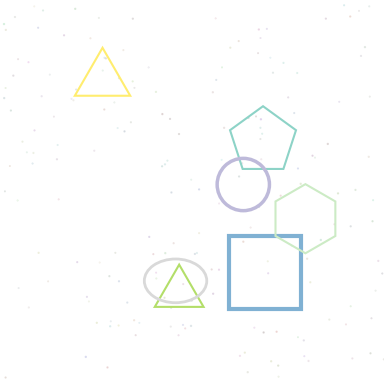[{"shape": "pentagon", "thickness": 1.5, "radius": 0.45, "center": [0.683, 0.634]}, {"shape": "circle", "thickness": 2.5, "radius": 0.34, "center": [0.632, 0.521]}, {"shape": "square", "thickness": 3, "radius": 0.47, "center": [0.688, 0.292]}, {"shape": "triangle", "thickness": 1.5, "radius": 0.37, "center": [0.465, 0.239]}, {"shape": "oval", "thickness": 2, "radius": 0.41, "center": [0.456, 0.27]}, {"shape": "hexagon", "thickness": 1.5, "radius": 0.45, "center": [0.793, 0.432]}, {"shape": "triangle", "thickness": 1.5, "radius": 0.42, "center": [0.266, 0.793]}]